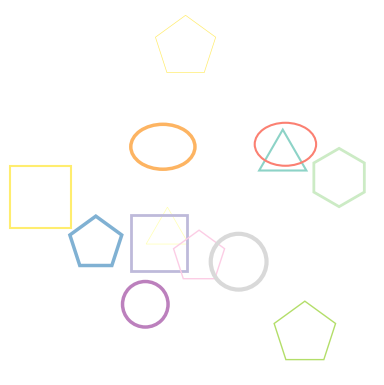[{"shape": "triangle", "thickness": 1.5, "radius": 0.35, "center": [0.734, 0.593]}, {"shape": "triangle", "thickness": 0.5, "radius": 0.32, "center": [0.435, 0.398]}, {"shape": "square", "thickness": 2, "radius": 0.36, "center": [0.413, 0.369]}, {"shape": "oval", "thickness": 1.5, "radius": 0.4, "center": [0.741, 0.625]}, {"shape": "pentagon", "thickness": 2.5, "radius": 0.35, "center": [0.249, 0.368]}, {"shape": "oval", "thickness": 2.5, "radius": 0.42, "center": [0.423, 0.619]}, {"shape": "pentagon", "thickness": 1, "radius": 0.42, "center": [0.792, 0.134]}, {"shape": "pentagon", "thickness": 1, "radius": 0.35, "center": [0.517, 0.332]}, {"shape": "circle", "thickness": 3, "radius": 0.36, "center": [0.62, 0.32]}, {"shape": "circle", "thickness": 2.5, "radius": 0.3, "center": [0.377, 0.21]}, {"shape": "hexagon", "thickness": 2, "radius": 0.38, "center": [0.881, 0.539]}, {"shape": "pentagon", "thickness": 0.5, "radius": 0.41, "center": [0.482, 0.878]}, {"shape": "square", "thickness": 1.5, "radius": 0.4, "center": [0.105, 0.488]}]